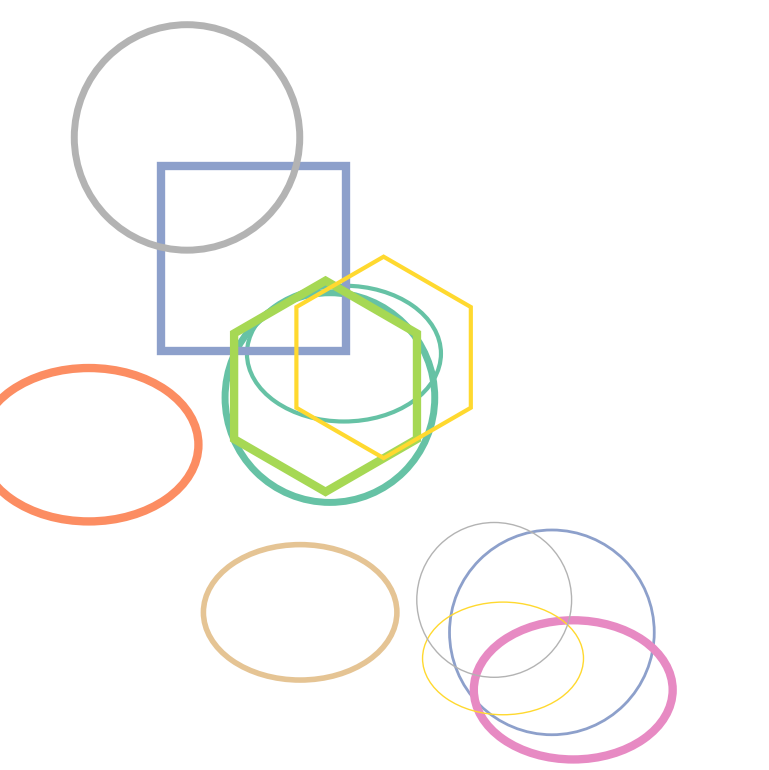[{"shape": "circle", "thickness": 2.5, "radius": 0.68, "center": [0.428, 0.484]}, {"shape": "oval", "thickness": 1.5, "radius": 0.63, "center": [0.447, 0.541]}, {"shape": "oval", "thickness": 3, "radius": 0.71, "center": [0.115, 0.422]}, {"shape": "square", "thickness": 3, "radius": 0.6, "center": [0.329, 0.664]}, {"shape": "circle", "thickness": 1, "radius": 0.66, "center": [0.717, 0.179]}, {"shape": "oval", "thickness": 3, "radius": 0.65, "center": [0.744, 0.104]}, {"shape": "hexagon", "thickness": 3, "radius": 0.69, "center": [0.423, 0.498]}, {"shape": "hexagon", "thickness": 1.5, "radius": 0.65, "center": [0.498, 0.536]}, {"shape": "oval", "thickness": 0.5, "radius": 0.52, "center": [0.653, 0.145]}, {"shape": "oval", "thickness": 2, "radius": 0.63, "center": [0.39, 0.205]}, {"shape": "circle", "thickness": 0.5, "radius": 0.5, "center": [0.642, 0.221]}, {"shape": "circle", "thickness": 2.5, "radius": 0.73, "center": [0.243, 0.822]}]